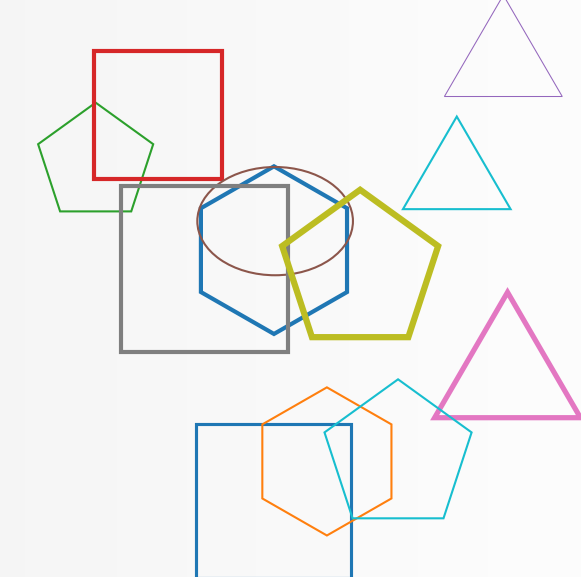[{"shape": "square", "thickness": 1.5, "radius": 0.67, "center": [0.471, 0.132]}, {"shape": "hexagon", "thickness": 2, "radius": 0.73, "center": [0.471, 0.566]}, {"shape": "hexagon", "thickness": 1, "radius": 0.64, "center": [0.562, 0.2]}, {"shape": "pentagon", "thickness": 1, "radius": 0.52, "center": [0.165, 0.717]}, {"shape": "square", "thickness": 2, "radius": 0.55, "center": [0.272, 0.8]}, {"shape": "triangle", "thickness": 0.5, "radius": 0.59, "center": [0.866, 0.891]}, {"shape": "oval", "thickness": 1, "radius": 0.67, "center": [0.473, 0.616]}, {"shape": "triangle", "thickness": 2.5, "radius": 0.72, "center": [0.873, 0.348]}, {"shape": "square", "thickness": 2, "radius": 0.72, "center": [0.352, 0.533]}, {"shape": "pentagon", "thickness": 3, "radius": 0.71, "center": [0.62, 0.529]}, {"shape": "triangle", "thickness": 1, "radius": 0.53, "center": [0.786, 0.69]}, {"shape": "pentagon", "thickness": 1, "radius": 0.67, "center": [0.685, 0.209]}]